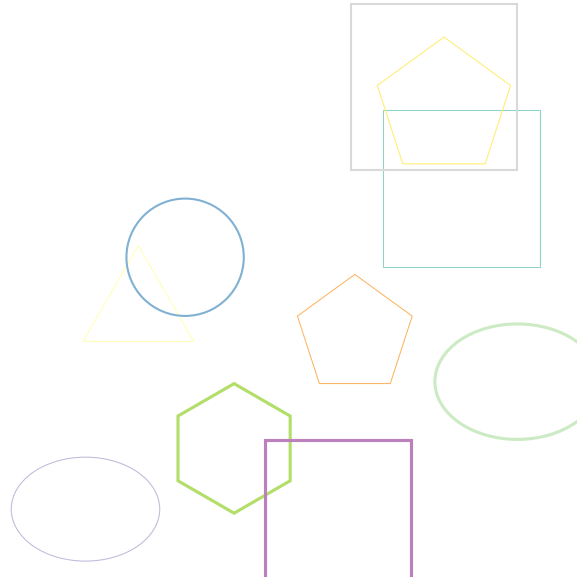[{"shape": "square", "thickness": 0.5, "radius": 0.68, "center": [0.799, 0.672]}, {"shape": "triangle", "thickness": 0.5, "radius": 0.55, "center": [0.24, 0.463]}, {"shape": "oval", "thickness": 0.5, "radius": 0.64, "center": [0.148, 0.118]}, {"shape": "circle", "thickness": 1, "radius": 0.51, "center": [0.321, 0.554]}, {"shape": "pentagon", "thickness": 0.5, "radius": 0.52, "center": [0.614, 0.419]}, {"shape": "hexagon", "thickness": 1.5, "radius": 0.56, "center": [0.405, 0.223]}, {"shape": "square", "thickness": 1, "radius": 0.72, "center": [0.752, 0.849]}, {"shape": "square", "thickness": 1.5, "radius": 0.63, "center": [0.585, 0.11]}, {"shape": "oval", "thickness": 1.5, "radius": 0.71, "center": [0.896, 0.338]}, {"shape": "pentagon", "thickness": 0.5, "radius": 0.61, "center": [0.769, 0.814]}]